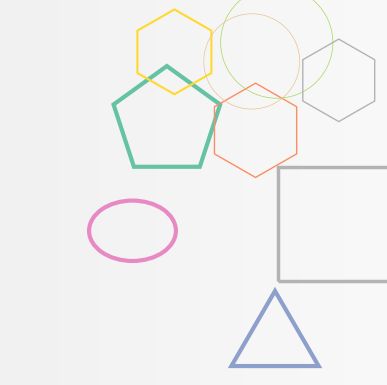[{"shape": "pentagon", "thickness": 3, "radius": 0.72, "center": [0.431, 0.684]}, {"shape": "hexagon", "thickness": 1, "radius": 0.61, "center": [0.659, 0.662]}, {"shape": "triangle", "thickness": 3, "radius": 0.65, "center": [0.71, 0.114]}, {"shape": "oval", "thickness": 3, "radius": 0.56, "center": [0.342, 0.401]}, {"shape": "circle", "thickness": 0.5, "radius": 0.72, "center": [0.714, 0.89]}, {"shape": "hexagon", "thickness": 1.5, "radius": 0.55, "center": [0.45, 0.865]}, {"shape": "circle", "thickness": 0.5, "radius": 0.62, "center": [0.65, 0.84]}, {"shape": "square", "thickness": 2.5, "radius": 0.74, "center": [0.867, 0.418]}, {"shape": "hexagon", "thickness": 1, "radius": 0.54, "center": [0.874, 0.791]}]